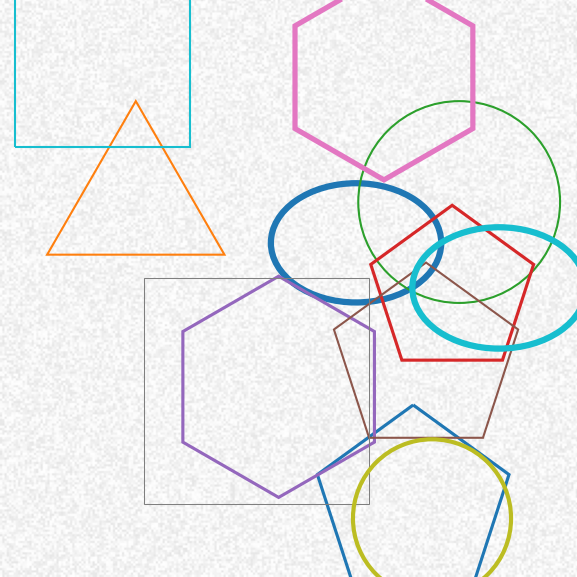[{"shape": "pentagon", "thickness": 1.5, "radius": 0.87, "center": [0.716, 0.123]}, {"shape": "oval", "thickness": 3, "radius": 0.74, "center": [0.617, 0.579]}, {"shape": "triangle", "thickness": 1, "radius": 0.89, "center": [0.235, 0.647]}, {"shape": "circle", "thickness": 1, "radius": 0.87, "center": [0.795, 0.649]}, {"shape": "pentagon", "thickness": 1.5, "radius": 0.74, "center": [0.783, 0.495]}, {"shape": "hexagon", "thickness": 1.5, "radius": 0.96, "center": [0.483, 0.329]}, {"shape": "pentagon", "thickness": 1, "radius": 0.84, "center": [0.738, 0.377]}, {"shape": "hexagon", "thickness": 2.5, "radius": 0.89, "center": [0.665, 0.865]}, {"shape": "square", "thickness": 0.5, "radius": 0.98, "center": [0.444, 0.322]}, {"shape": "circle", "thickness": 2, "radius": 0.68, "center": [0.748, 0.102]}, {"shape": "square", "thickness": 1, "radius": 0.76, "center": [0.177, 0.896]}, {"shape": "oval", "thickness": 3, "radius": 0.75, "center": [0.864, 0.501]}]